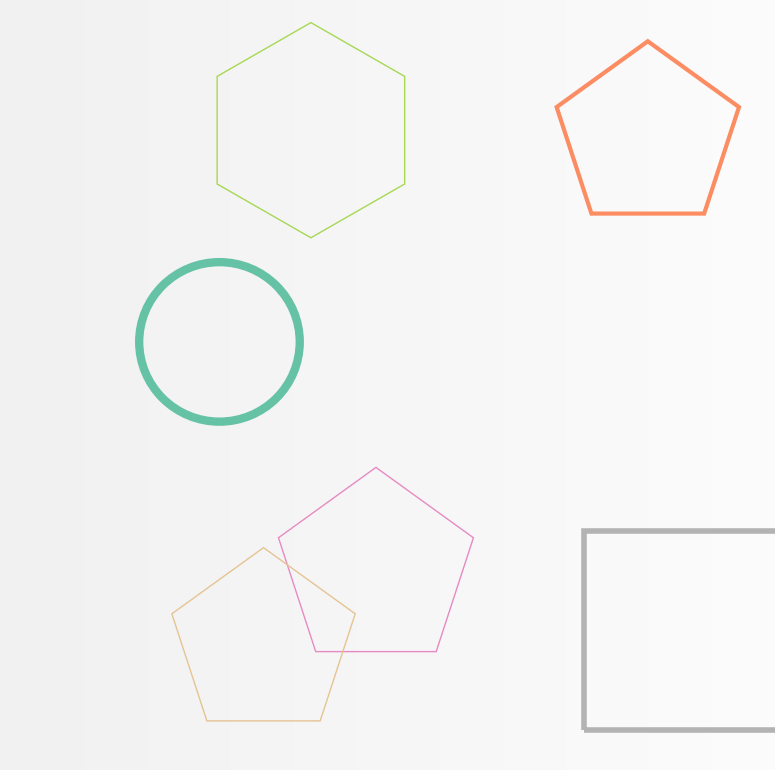[{"shape": "circle", "thickness": 3, "radius": 0.52, "center": [0.283, 0.556]}, {"shape": "pentagon", "thickness": 1.5, "radius": 0.62, "center": [0.836, 0.823]}, {"shape": "pentagon", "thickness": 0.5, "radius": 0.66, "center": [0.485, 0.261]}, {"shape": "hexagon", "thickness": 0.5, "radius": 0.7, "center": [0.401, 0.831]}, {"shape": "pentagon", "thickness": 0.5, "radius": 0.62, "center": [0.34, 0.164]}, {"shape": "square", "thickness": 2, "radius": 0.65, "center": [0.883, 0.181]}]